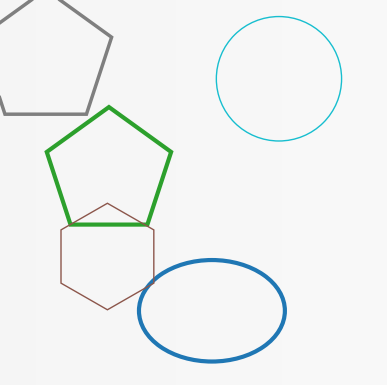[{"shape": "oval", "thickness": 3, "radius": 0.94, "center": [0.547, 0.193]}, {"shape": "pentagon", "thickness": 3, "radius": 0.84, "center": [0.281, 0.553]}, {"shape": "hexagon", "thickness": 1, "radius": 0.69, "center": [0.277, 0.334]}, {"shape": "pentagon", "thickness": 2.5, "radius": 0.89, "center": [0.118, 0.848]}, {"shape": "circle", "thickness": 1, "radius": 0.81, "center": [0.72, 0.795]}]